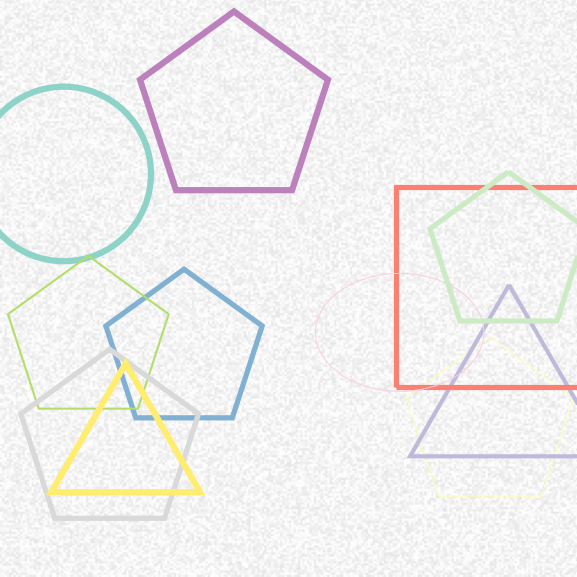[{"shape": "circle", "thickness": 3, "radius": 0.76, "center": [0.11, 0.698]}, {"shape": "pentagon", "thickness": 0.5, "radius": 0.76, "center": [0.848, 0.263]}, {"shape": "triangle", "thickness": 2, "radius": 0.99, "center": [0.881, 0.308]}, {"shape": "square", "thickness": 2.5, "radius": 0.86, "center": [0.858, 0.502]}, {"shape": "pentagon", "thickness": 2.5, "radius": 0.71, "center": [0.319, 0.391]}, {"shape": "pentagon", "thickness": 1, "radius": 0.73, "center": [0.153, 0.41]}, {"shape": "oval", "thickness": 0.5, "radius": 0.73, "center": [0.692, 0.424]}, {"shape": "pentagon", "thickness": 2.5, "radius": 0.81, "center": [0.19, 0.233]}, {"shape": "pentagon", "thickness": 3, "radius": 0.86, "center": [0.405, 0.808]}, {"shape": "pentagon", "thickness": 2.5, "radius": 0.71, "center": [0.88, 0.559]}, {"shape": "triangle", "thickness": 3, "radius": 0.74, "center": [0.218, 0.221]}]